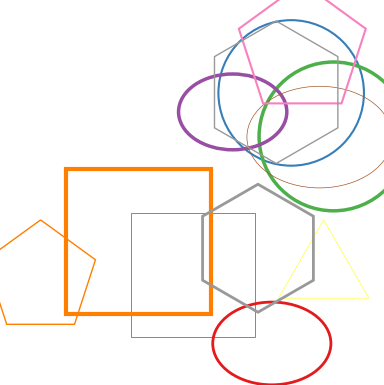[{"shape": "square", "thickness": 0.5, "radius": 0.8, "center": [0.501, 0.287]}, {"shape": "oval", "thickness": 2, "radius": 0.77, "center": [0.706, 0.108]}, {"shape": "circle", "thickness": 1.5, "radius": 0.94, "center": [0.756, 0.759]}, {"shape": "circle", "thickness": 2.5, "radius": 0.97, "center": [0.866, 0.646]}, {"shape": "oval", "thickness": 2.5, "radius": 0.7, "center": [0.604, 0.709]}, {"shape": "pentagon", "thickness": 1, "radius": 0.75, "center": [0.105, 0.279]}, {"shape": "square", "thickness": 3, "radius": 0.94, "center": [0.36, 0.373]}, {"shape": "triangle", "thickness": 0.5, "radius": 0.68, "center": [0.841, 0.293]}, {"shape": "oval", "thickness": 0.5, "radius": 0.94, "center": [0.83, 0.644]}, {"shape": "pentagon", "thickness": 1.5, "radius": 0.87, "center": [0.785, 0.872]}, {"shape": "hexagon", "thickness": 2, "radius": 0.83, "center": [0.67, 0.355]}, {"shape": "hexagon", "thickness": 1, "radius": 0.93, "center": [0.717, 0.76]}]